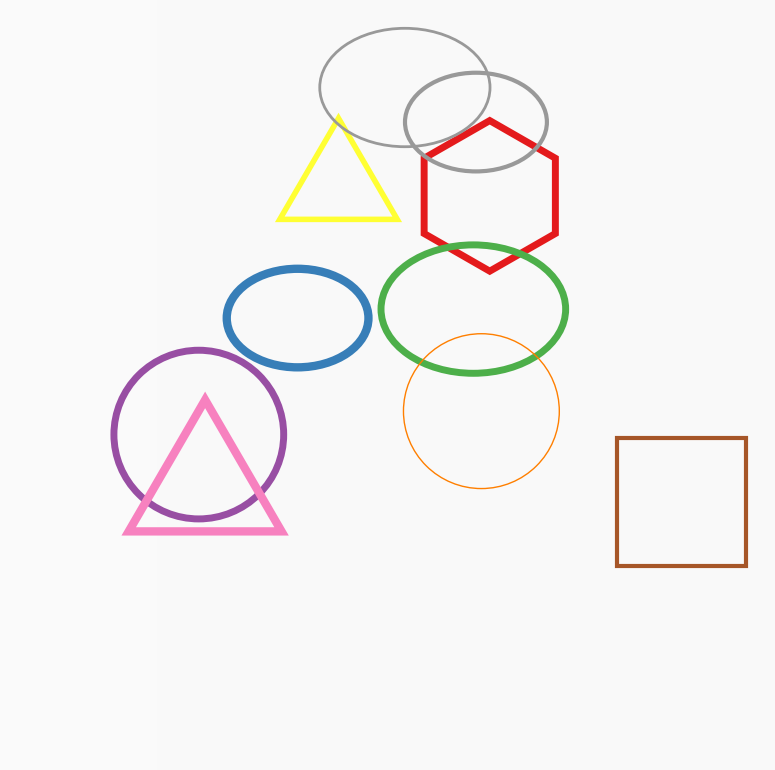[{"shape": "hexagon", "thickness": 2.5, "radius": 0.49, "center": [0.632, 0.746]}, {"shape": "oval", "thickness": 3, "radius": 0.46, "center": [0.384, 0.587]}, {"shape": "oval", "thickness": 2.5, "radius": 0.6, "center": [0.611, 0.599]}, {"shape": "circle", "thickness": 2.5, "radius": 0.55, "center": [0.257, 0.436]}, {"shape": "circle", "thickness": 0.5, "radius": 0.5, "center": [0.621, 0.466]}, {"shape": "triangle", "thickness": 2, "radius": 0.44, "center": [0.437, 0.759]}, {"shape": "square", "thickness": 1.5, "radius": 0.42, "center": [0.88, 0.348]}, {"shape": "triangle", "thickness": 3, "radius": 0.57, "center": [0.265, 0.367]}, {"shape": "oval", "thickness": 1, "radius": 0.55, "center": [0.522, 0.886]}, {"shape": "oval", "thickness": 1.5, "radius": 0.46, "center": [0.614, 0.841]}]